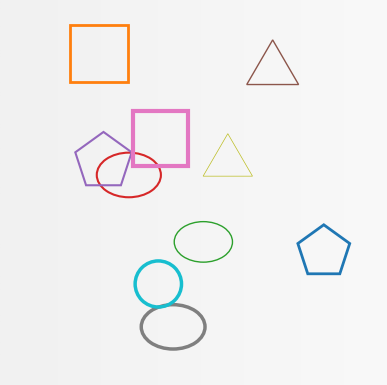[{"shape": "pentagon", "thickness": 2, "radius": 0.35, "center": [0.836, 0.346]}, {"shape": "square", "thickness": 2, "radius": 0.37, "center": [0.256, 0.86]}, {"shape": "oval", "thickness": 1, "radius": 0.38, "center": [0.525, 0.372]}, {"shape": "oval", "thickness": 1.5, "radius": 0.41, "center": [0.332, 0.546]}, {"shape": "pentagon", "thickness": 1.5, "radius": 0.38, "center": [0.267, 0.581]}, {"shape": "triangle", "thickness": 1, "radius": 0.39, "center": [0.704, 0.819]}, {"shape": "square", "thickness": 3, "radius": 0.35, "center": [0.414, 0.64]}, {"shape": "oval", "thickness": 2.5, "radius": 0.41, "center": [0.447, 0.151]}, {"shape": "triangle", "thickness": 0.5, "radius": 0.37, "center": [0.588, 0.579]}, {"shape": "circle", "thickness": 2.5, "radius": 0.3, "center": [0.409, 0.262]}]